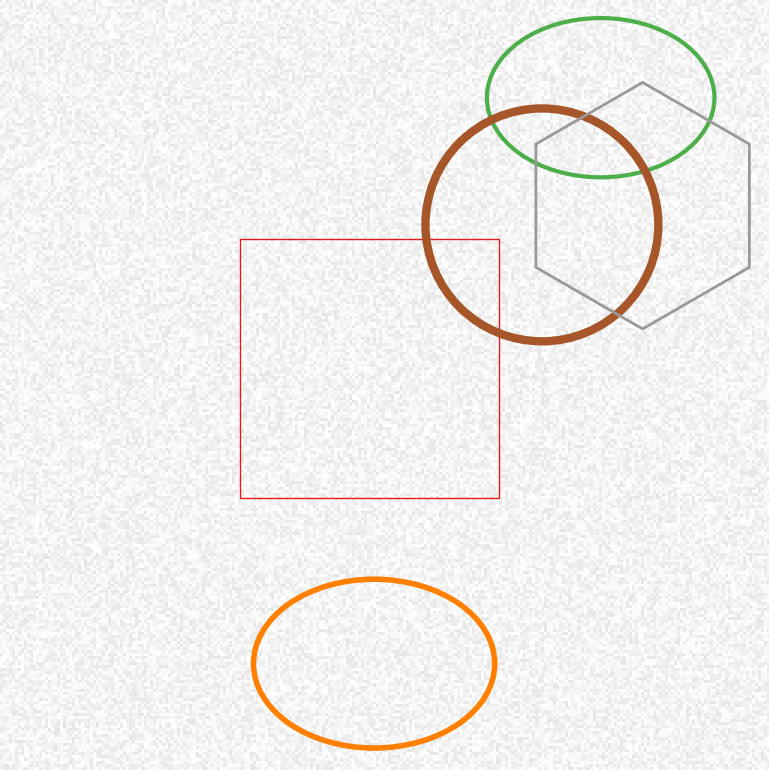[{"shape": "square", "thickness": 0.5, "radius": 0.84, "center": [0.48, 0.522]}, {"shape": "oval", "thickness": 1.5, "radius": 0.74, "center": [0.78, 0.873]}, {"shape": "oval", "thickness": 2, "radius": 0.78, "center": [0.486, 0.138]}, {"shape": "circle", "thickness": 3, "radius": 0.76, "center": [0.704, 0.708]}, {"shape": "hexagon", "thickness": 1, "radius": 0.8, "center": [0.835, 0.733]}]